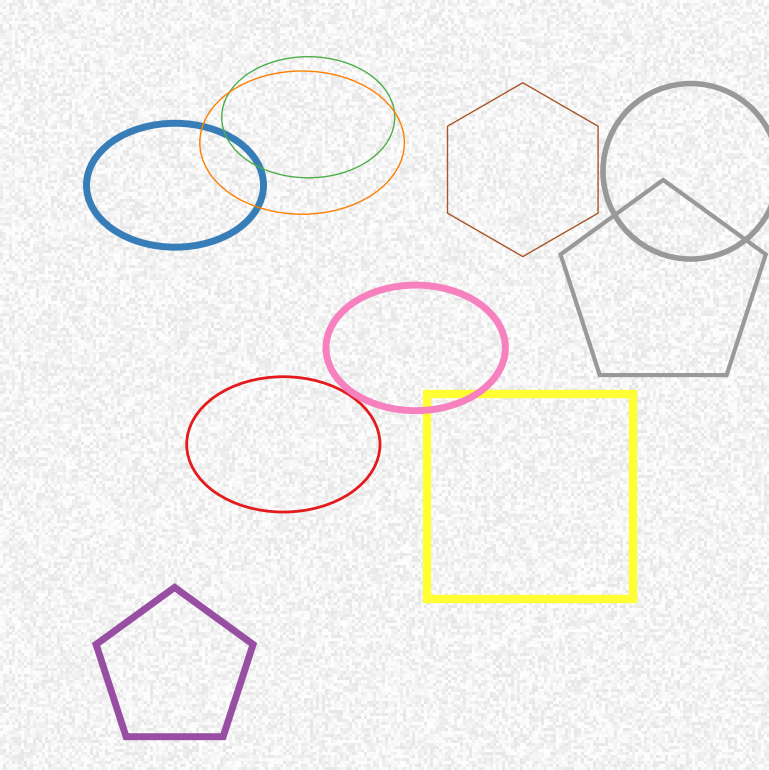[{"shape": "oval", "thickness": 1, "radius": 0.63, "center": [0.368, 0.423]}, {"shape": "oval", "thickness": 2.5, "radius": 0.57, "center": [0.227, 0.759]}, {"shape": "oval", "thickness": 0.5, "radius": 0.56, "center": [0.4, 0.848]}, {"shape": "pentagon", "thickness": 2.5, "radius": 0.54, "center": [0.227, 0.13]}, {"shape": "oval", "thickness": 0.5, "radius": 0.66, "center": [0.392, 0.815]}, {"shape": "square", "thickness": 3, "radius": 0.67, "center": [0.688, 0.355]}, {"shape": "hexagon", "thickness": 0.5, "radius": 0.56, "center": [0.679, 0.78]}, {"shape": "oval", "thickness": 2.5, "radius": 0.58, "center": [0.54, 0.548]}, {"shape": "circle", "thickness": 2, "radius": 0.57, "center": [0.897, 0.778]}, {"shape": "pentagon", "thickness": 1.5, "radius": 0.7, "center": [0.861, 0.626]}]